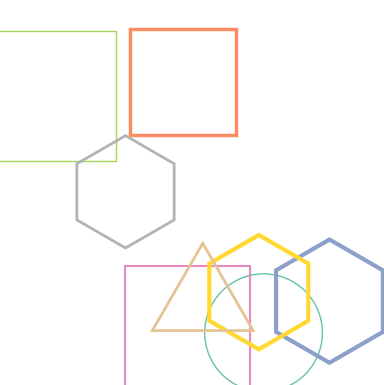[{"shape": "circle", "thickness": 1, "radius": 0.76, "center": [0.685, 0.136]}, {"shape": "square", "thickness": 2.5, "radius": 0.69, "center": [0.475, 0.787]}, {"shape": "hexagon", "thickness": 3, "radius": 0.8, "center": [0.856, 0.218]}, {"shape": "square", "thickness": 1.5, "radius": 0.81, "center": [0.488, 0.148]}, {"shape": "square", "thickness": 1, "radius": 0.84, "center": [0.134, 0.751]}, {"shape": "hexagon", "thickness": 3, "radius": 0.74, "center": [0.672, 0.241]}, {"shape": "triangle", "thickness": 2, "radius": 0.76, "center": [0.527, 0.217]}, {"shape": "hexagon", "thickness": 2, "radius": 0.73, "center": [0.326, 0.502]}]